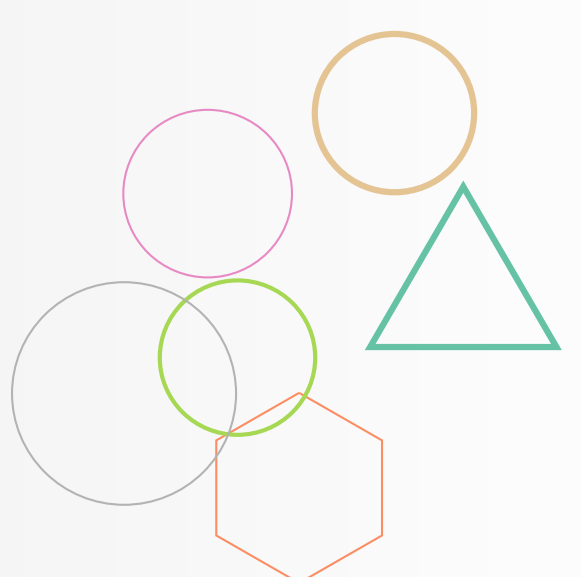[{"shape": "triangle", "thickness": 3, "radius": 0.93, "center": [0.797, 0.491]}, {"shape": "hexagon", "thickness": 1, "radius": 0.82, "center": [0.515, 0.154]}, {"shape": "circle", "thickness": 1, "radius": 0.73, "center": [0.357, 0.664]}, {"shape": "circle", "thickness": 2, "radius": 0.67, "center": [0.409, 0.38]}, {"shape": "circle", "thickness": 3, "radius": 0.69, "center": [0.679, 0.803]}, {"shape": "circle", "thickness": 1, "radius": 0.96, "center": [0.213, 0.318]}]